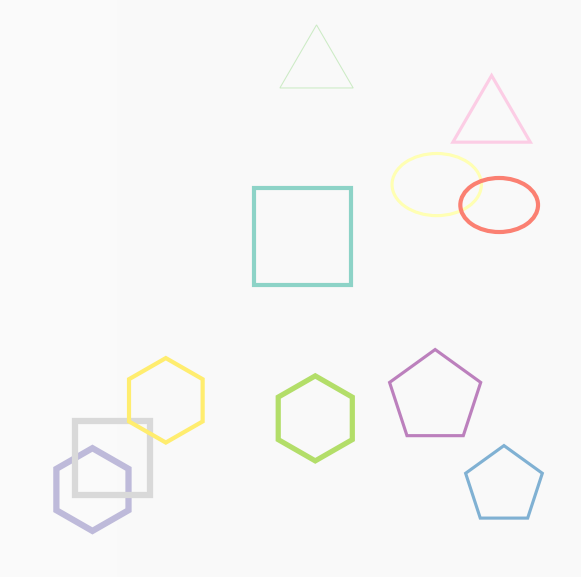[{"shape": "square", "thickness": 2, "radius": 0.42, "center": [0.52, 0.59]}, {"shape": "oval", "thickness": 1.5, "radius": 0.38, "center": [0.751, 0.68]}, {"shape": "hexagon", "thickness": 3, "radius": 0.36, "center": [0.159, 0.151]}, {"shape": "oval", "thickness": 2, "radius": 0.33, "center": [0.859, 0.644]}, {"shape": "pentagon", "thickness": 1.5, "radius": 0.35, "center": [0.867, 0.158]}, {"shape": "hexagon", "thickness": 2.5, "radius": 0.37, "center": [0.542, 0.275]}, {"shape": "triangle", "thickness": 1.5, "radius": 0.38, "center": [0.846, 0.791]}, {"shape": "square", "thickness": 3, "radius": 0.32, "center": [0.194, 0.207]}, {"shape": "pentagon", "thickness": 1.5, "radius": 0.41, "center": [0.749, 0.311]}, {"shape": "triangle", "thickness": 0.5, "radius": 0.36, "center": [0.545, 0.883]}, {"shape": "hexagon", "thickness": 2, "radius": 0.37, "center": [0.285, 0.306]}]